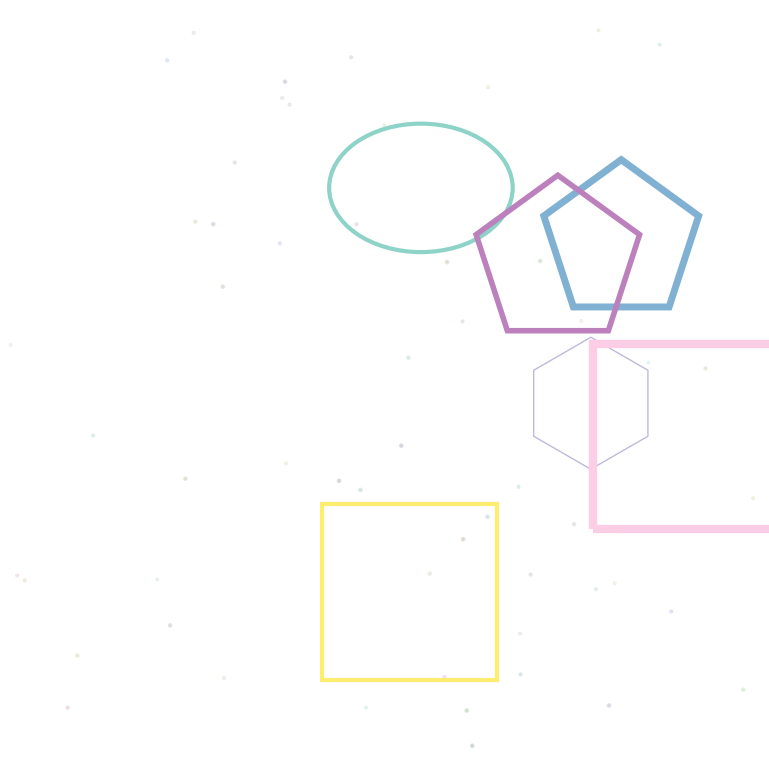[{"shape": "oval", "thickness": 1.5, "radius": 0.6, "center": [0.547, 0.756]}, {"shape": "hexagon", "thickness": 0.5, "radius": 0.43, "center": [0.767, 0.476]}, {"shape": "pentagon", "thickness": 2.5, "radius": 0.53, "center": [0.807, 0.687]}, {"shape": "square", "thickness": 3, "radius": 0.6, "center": [0.889, 0.433]}, {"shape": "pentagon", "thickness": 2, "radius": 0.56, "center": [0.724, 0.661]}, {"shape": "square", "thickness": 1.5, "radius": 0.57, "center": [0.532, 0.231]}]